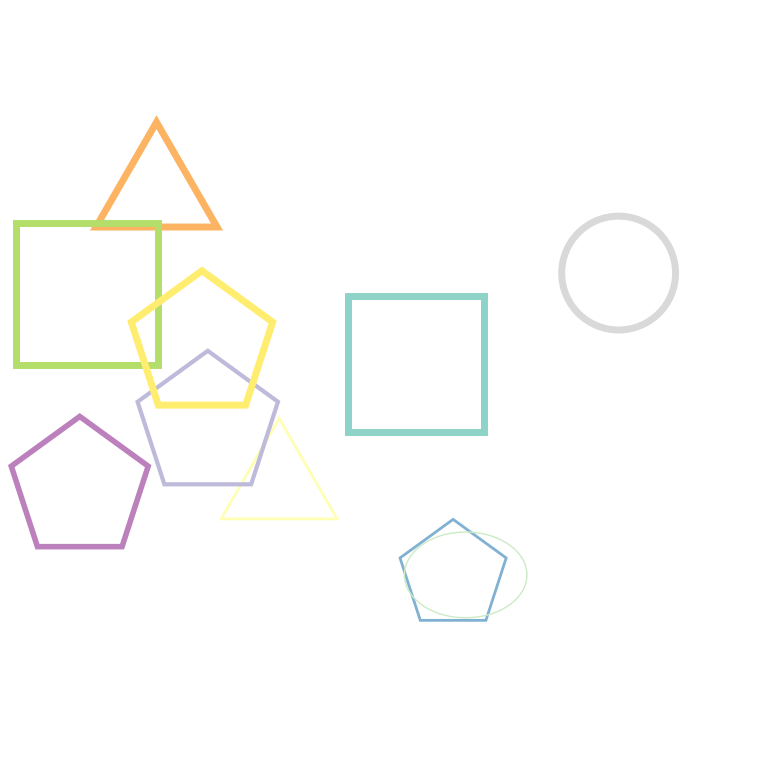[{"shape": "square", "thickness": 2.5, "radius": 0.44, "center": [0.54, 0.527]}, {"shape": "triangle", "thickness": 1, "radius": 0.43, "center": [0.362, 0.37]}, {"shape": "pentagon", "thickness": 1.5, "radius": 0.48, "center": [0.27, 0.449]}, {"shape": "pentagon", "thickness": 1, "radius": 0.36, "center": [0.588, 0.253]}, {"shape": "triangle", "thickness": 2.5, "radius": 0.45, "center": [0.203, 0.751]}, {"shape": "square", "thickness": 2.5, "radius": 0.46, "center": [0.114, 0.618]}, {"shape": "circle", "thickness": 2.5, "radius": 0.37, "center": [0.803, 0.645]}, {"shape": "pentagon", "thickness": 2, "radius": 0.47, "center": [0.104, 0.366]}, {"shape": "oval", "thickness": 0.5, "radius": 0.4, "center": [0.605, 0.253]}, {"shape": "pentagon", "thickness": 2.5, "radius": 0.48, "center": [0.262, 0.552]}]